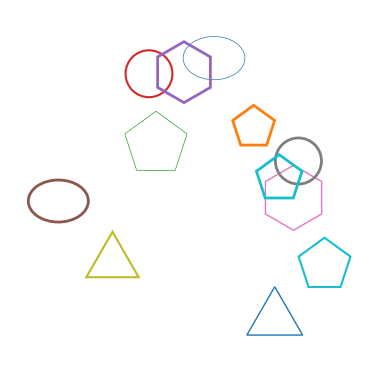[{"shape": "oval", "thickness": 0.5, "radius": 0.4, "center": [0.556, 0.849]}, {"shape": "triangle", "thickness": 1, "radius": 0.42, "center": [0.714, 0.172]}, {"shape": "pentagon", "thickness": 2, "radius": 0.29, "center": [0.659, 0.669]}, {"shape": "pentagon", "thickness": 0.5, "radius": 0.42, "center": [0.405, 0.626]}, {"shape": "circle", "thickness": 1.5, "radius": 0.3, "center": [0.387, 0.808]}, {"shape": "hexagon", "thickness": 2, "radius": 0.4, "center": [0.478, 0.813]}, {"shape": "oval", "thickness": 2, "radius": 0.39, "center": [0.151, 0.478]}, {"shape": "hexagon", "thickness": 1, "radius": 0.42, "center": [0.762, 0.486]}, {"shape": "circle", "thickness": 2, "radius": 0.3, "center": [0.775, 0.582]}, {"shape": "triangle", "thickness": 1.5, "radius": 0.39, "center": [0.292, 0.319]}, {"shape": "pentagon", "thickness": 1.5, "radius": 0.35, "center": [0.843, 0.312]}, {"shape": "pentagon", "thickness": 2, "radius": 0.31, "center": [0.725, 0.536]}]